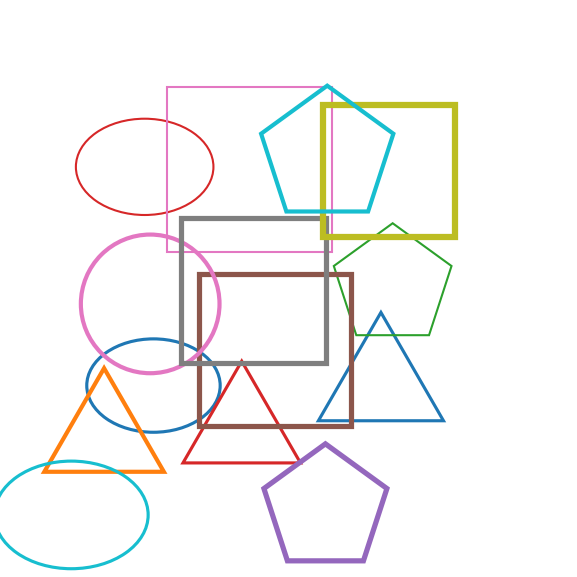[{"shape": "triangle", "thickness": 1.5, "radius": 0.63, "center": [0.66, 0.333]}, {"shape": "oval", "thickness": 1.5, "radius": 0.58, "center": [0.266, 0.331]}, {"shape": "triangle", "thickness": 2, "radius": 0.6, "center": [0.18, 0.242]}, {"shape": "pentagon", "thickness": 1, "radius": 0.54, "center": [0.68, 0.505]}, {"shape": "triangle", "thickness": 1.5, "radius": 0.59, "center": [0.419, 0.256]}, {"shape": "oval", "thickness": 1, "radius": 0.6, "center": [0.25, 0.71]}, {"shape": "pentagon", "thickness": 2.5, "radius": 0.56, "center": [0.564, 0.119]}, {"shape": "square", "thickness": 2.5, "radius": 0.66, "center": [0.477, 0.393]}, {"shape": "square", "thickness": 1, "radius": 0.71, "center": [0.432, 0.705]}, {"shape": "circle", "thickness": 2, "radius": 0.6, "center": [0.26, 0.473]}, {"shape": "square", "thickness": 2.5, "radius": 0.63, "center": [0.439, 0.496]}, {"shape": "square", "thickness": 3, "radius": 0.57, "center": [0.673, 0.703]}, {"shape": "pentagon", "thickness": 2, "radius": 0.6, "center": [0.567, 0.73]}, {"shape": "oval", "thickness": 1.5, "radius": 0.67, "center": [0.123, 0.108]}]